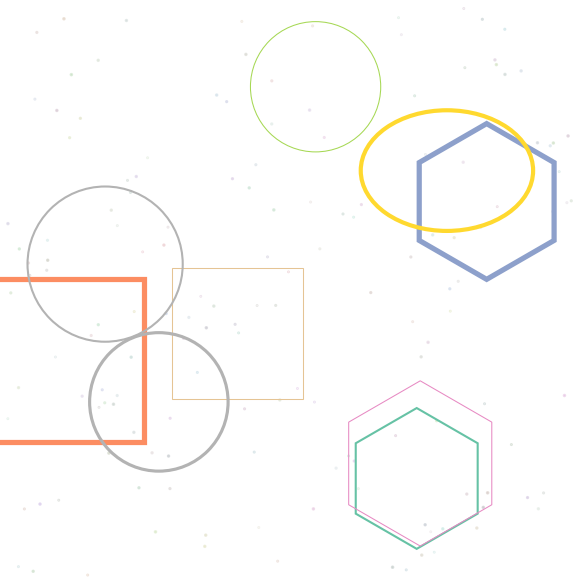[{"shape": "hexagon", "thickness": 1, "radius": 0.61, "center": [0.722, 0.171]}, {"shape": "square", "thickness": 2.5, "radius": 0.71, "center": [0.109, 0.375]}, {"shape": "hexagon", "thickness": 2.5, "radius": 0.67, "center": [0.843, 0.65]}, {"shape": "hexagon", "thickness": 0.5, "radius": 0.72, "center": [0.728, 0.197]}, {"shape": "circle", "thickness": 0.5, "radius": 0.56, "center": [0.546, 0.849]}, {"shape": "oval", "thickness": 2, "radius": 0.75, "center": [0.774, 0.704]}, {"shape": "square", "thickness": 0.5, "radius": 0.57, "center": [0.411, 0.422]}, {"shape": "circle", "thickness": 1.5, "radius": 0.6, "center": [0.275, 0.303]}, {"shape": "circle", "thickness": 1, "radius": 0.67, "center": [0.182, 0.542]}]